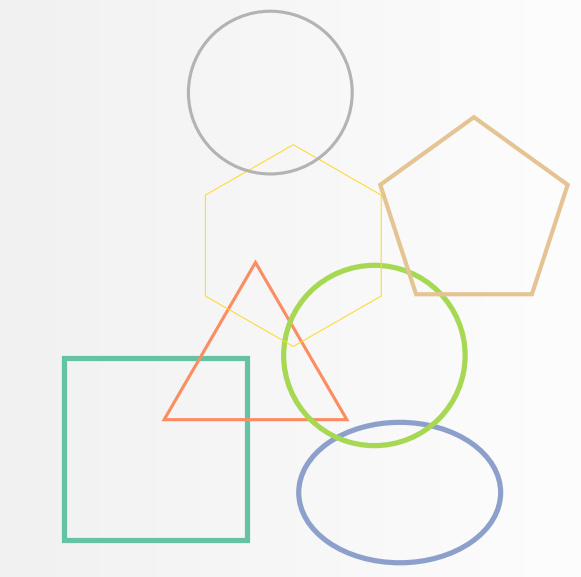[{"shape": "square", "thickness": 2.5, "radius": 0.79, "center": [0.268, 0.222]}, {"shape": "triangle", "thickness": 1.5, "radius": 0.91, "center": [0.44, 0.363]}, {"shape": "oval", "thickness": 2.5, "radius": 0.87, "center": [0.688, 0.146]}, {"shape": "circle", "thickness": 2.5, "radius": 0.78, "center": [0.644, 0.384]}, {"shape": "hexagon", "thickness": 0.5, "radius": 0.87, "center": [0.505, 0.574]}, {"shape": "pentagon", "thickness": 2, "radius": 0.85, "center": [0.815, 0.627]}, {"shape": "circle", "thickness": 1.5, "radius": 0.7, "center": [0.465, 0.839]}]